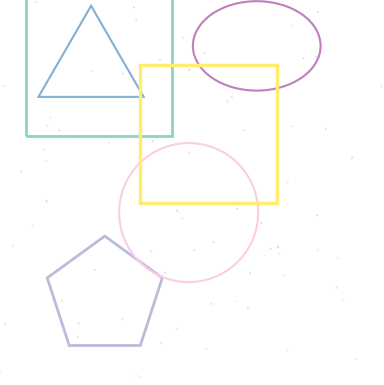[{"shape": "square", "thickness": 2, "radius": 0.95, "center": [0.258, 0.837]}, {"shape": "pentagon", "thickness": 2, "radius": 0.79, "center": [0.272, 0.23]}, {"shape": "triangle", "thickness": 1.5, "radius": 0.79, "center": [0.237, 0.827]}, {"shape": "circle", "thickness": 1.5, "radius": 0.9, "center": [0.49, 0.448]}, {"shape": "oval", "thickness": 1.5, "radius": 0.83, "center": [0.667, 0.881]}, {"shape": "square", "thickness": 2.5, "radius": 0.89, "center": [0.542, 0.652]}]